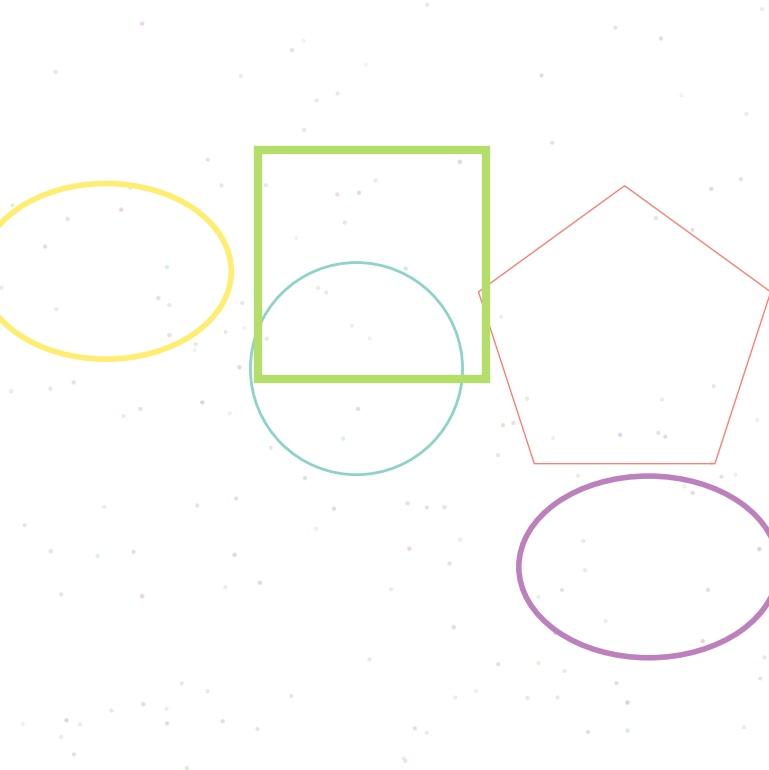[{"shape": "circle", "thickness": 1, "radius": 0.69, "center": [0.463, 0.521]}, {"shape": "pentagon", "thickness": 0.5, "radius": 1.0, "center": [0.811, 0.559]}, {"shape": "square", "thickness": 3, "radius": 0.74, "center": [0.483, 0.657]}, {"shape": "oval", "thickness": 2, "radius": 0.84, "center": [0.842, 0.264]}, {"shape": "oval", "thickness": 2, "radius": 0.81, "center": [0.137, 0.648]}]